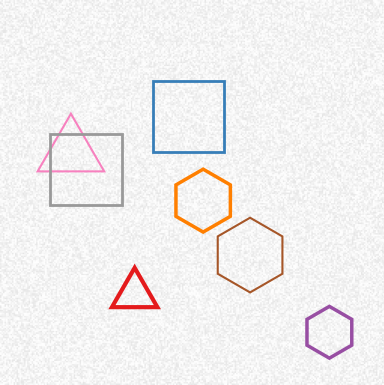[{"shape": "triangle", "thickness": 3, "radius": 0.34, "center": [0.35, 0.236]}, {"shape": "square", "thickness": 2, "radius": 0.46, "center": [0.49, 0.697]}, {"shape": "hexagon", "thickness": 2.5, "radius": 0.34, "center": [0.856, 0.137]}, {"shape": "hexagon", "thickness": 2.5, "radius": 0.41, "center": [0.528, 0.479]}, {"shape": "hexagon", "thickness": 1.5, "radius": 0.48, "center": [0.65, 0.337]}, {"shape": "triangle", "thickness": 1.5, "radius": 0.5, "center": [0.184, 0.605]}, {"shape": "square", "thickness": 2, "radius": 0.46, "center": [0.224, 0.56]}]